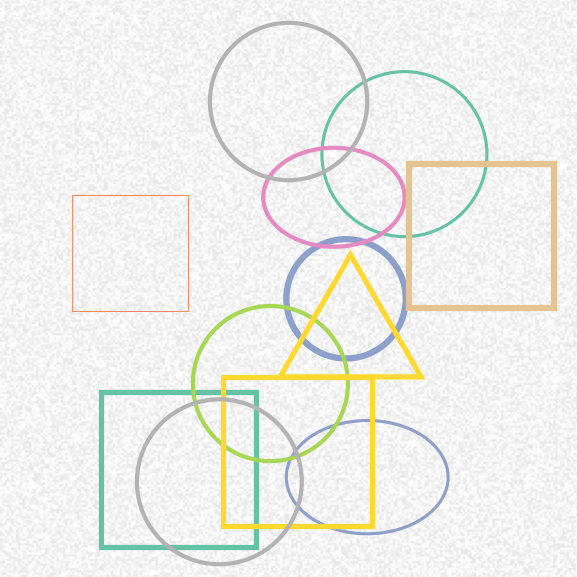[{"shape": "circle", "thickness": 1.5, "radius": 0.71, "center": [0.7, 0.732]}, {"shape": "square", "thickness": 2.5, "radius": 0.67, "center": [0.309, 0.186]}, {"shape": "square", "thickness": 0.5, "radius": 0.5, "center": [0.225, 0.561]}, {"shape": "circle", "thickness": 3, "radius": 0.52, "center": [0.599, 0.482]}, {"shape": "oval", "thickness": 1.5, "radius": 0.7, "center": [0.636, 0.173]}, {"shape": "oval", "thickness": 2, "radius": 0.61, "center": [0.578, 0.658]}, {"shape": "circle", "thickness": 2, "radius": 0.67, "center": [0.468, 0.335]}, {"shape": "triangle", "thickness": 2.5, "radius": 0.7, "center": [0.607, 0.417]}, {"shape": "square", "thickness": 2.5, "radius": 0.65, "center": [0.514, 0.218]}, {"shape": "square", "thickness": 3, "radius": 0.63, "center": [0.834, 0.591]}, {"shape": "circle", "thickness": 2, "radius": 0.68, "center": [0.5, 0.823]}, {"shape": "circle", "thickness": 2, "radius": 0.71, "center": [0.38, 0.165]}]